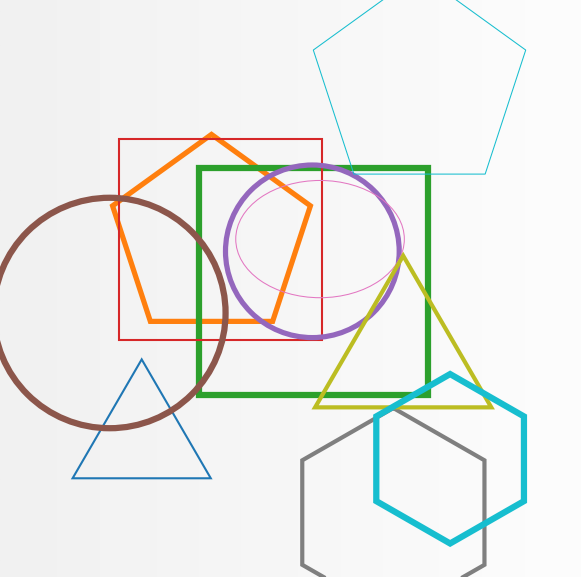[{"shape": "triangle", "thickness": 1, "radius": 0.69, "center": [0.244, 0.24]}, {"shape": "pentagon", "thickness": 2.5, "radius": 0.89, "center": [0.364, 0.587]}, {"shape": "square", "thickness": 3, "radius": 0.98, "center": [0.539, 0.511]}, {"shape": "square", "thickness": 1, "radius": 0.87, "center": [0.38, 0.584]}, {"shape": "circle", "thickness": 2.5, "radius": 0.75, "center": [0.537, 0.564]}, {"shape": "circle", "thickness": 3, "radius": 1.0, "center": [0.189, 0.457]}, {"shape": "oval", "thickness": 0.5, "radius": 0.73, "center": [0.551, 0.585]}, {"shape": "hexagon", "thickness": 2, "radius": 0.9, "center": [0.677, 0.112]}, {"shape": "triangle", "thickness": 2, "radius": 0.87, "center": [0.694, 0.381]}, {"shape": "pentagon", "thickness": 0.5, "radius": 0.96, "center": [0.722, 0.853]}, {"shape": "hexagon", "thickness": 3, "radius": 0.73, "center": [0.774, 0.205]}]